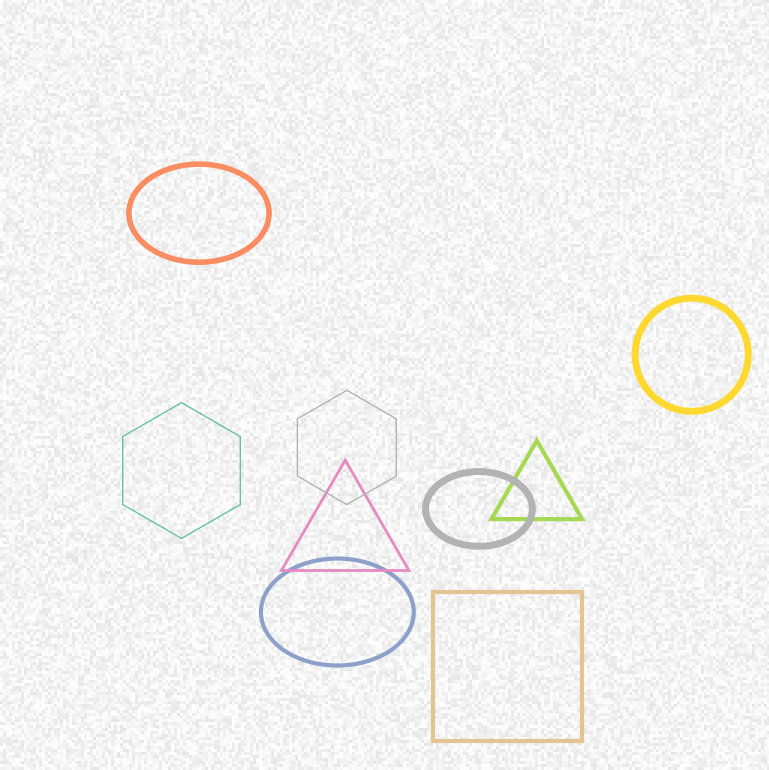[{"shape": "hexagon", "thickness": 0.5, "radius": 0.44, "center": [0.236, 0.389]}, {"shape": "oval", "thickness": 2, "radius": 0.46, "center": [0.258, 0.723]}, {"shape": "oval", "thickness": 1.5, "radius": 0.5, "center": [0.438, 0.205]}, {"shape": "triangle", "thickness": 1, "radius": 0.48, "center": [0.448, 0.307]}, {"shape": "triangle", "thickness": 1.5, "radius": 0.34, "center": [0.697, 0.36]}, {"shape": "circle", "thickness": 2.5, "radius": 0.37, "center": [0.898, 0.539]}, {"shape": "square", "thickness": 1.5, "radius": 0.48, "center": [0.659, 0.134]}, {"shape": "oval", "thickness": 2.5, "radius": 0.35, "center": [0.622, 0.339]}, {"shape": "hexagon", "thickness": 0.5, "radius": 0.37, "center": [0.45, 0.419]}]